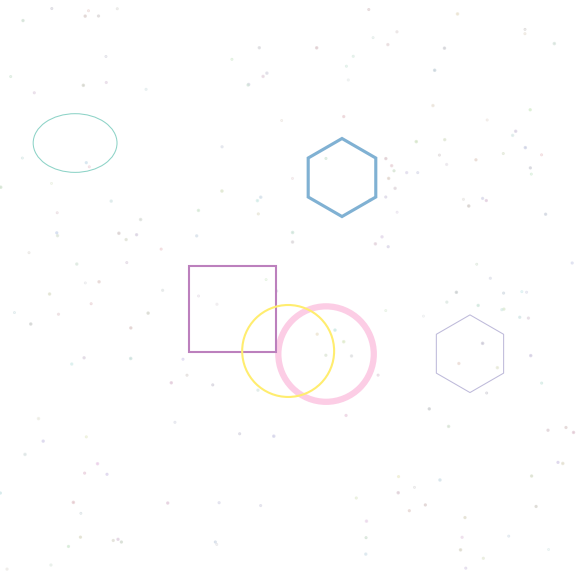[{"shape": "oval", "thickness": 0.5, "radius": 0.36, "center": [0.13, 0.751]}, {"shape": "hexagon", "thickness": 0.5, "radius": 0.34, "center": [0.814, 0.387]}, {"shape": "hexagon", "thickness": 1.5, "radius": 0.34, "center": [0.592, 0.692]}, {"shape": "circle", "thickness": 3, "radius": 0.41, "center": [0.565, 0.386]}, {"shape": "square", "thickness": 1, "radius": 0.37, "center": [0.403, 0.464]}, {"shape": "circle", "thickness": 1, "radius": 0.4, "center": [0.499, 0.391]}]